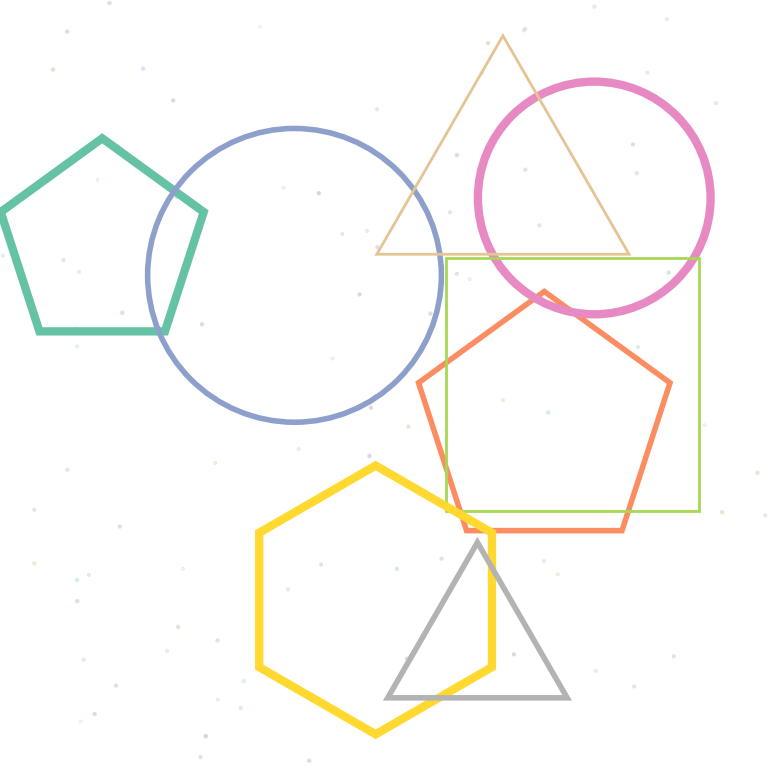[{"shape": "pentagon", "thickness": 3, "radius": 0.69, "center": [0.133, 0.682]}, {"shape": "pentagon", "thickness": 2, "radius": 0.86, "center": [0.707, 0.45]}, {"shape": "circle", "thickness": 2, "radius": 0.95, "center": [0.382, 0.642]}, {"shape": "circle", "thickness": 3, "radius": 0.76, "center": [0.772, 0.743]}, {"shape": "square", "thickness": 1, "radius": 0.82, "center": [0.743, 0.501]}, {"shape": "hexagon", "thickness": 3, "radius": 0.87, "center": [0.488, 0.221]}, {"shape": "triangle", "thickness": 1, "radius": 0.95, "center": [0.653, 0.764]}, {"shape": "triangle", "thickness": 2, "radius": 0.67, "center": [0.62, 0.161]}]